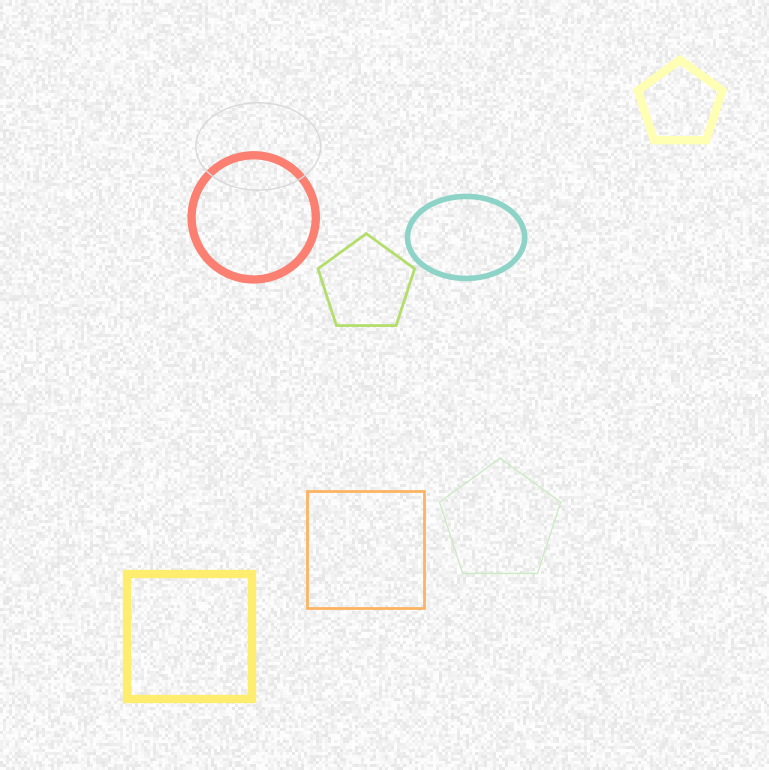[{"shape": "oval", "thickness": 2, "radius": 0.38, "center": [0.605, 0.692]}, {"shape": "pentagon", "thickness": 3, "radius": 0.29, "center": [0.883, 0.865]}, {"shape": "circle", "thickness": 3, "radius": 0.4, "center": [0.329, 0.718]}, {"shape": "square", "thickness": 1, "radius": 0.38, "center": [0.475, 0.287]}, {"shape": "pentagon", "thickness": 1, "radius": 0.33, "center": [0.476, 0.631]}, {"shape": "oval", "thickness": 0.5, "radius": 0.41, "center": [0.335, 0.81]}, {"shape": "pentagon", "thickness": 0.5, "radius": 0.41, "center": [0.649, 0.322]}, {"shape": "square", "thickness": 3, "radius": 0.41, "center": [0.246, 0.174]}]